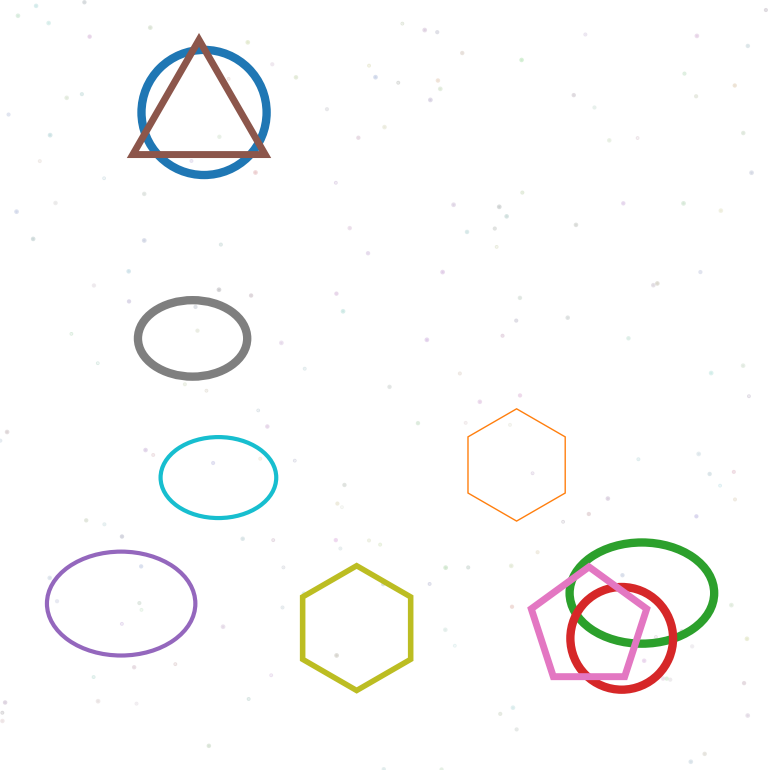[{"shape": "circle", "thickness": 3, "radius": 0.41, "center": [0.265, 0.854]}, {"shape": "hexagon", "thickness": 0.5, "radius": 0.36, "center": [0.671, 0.396]}, {"shape": "oval", "thickness": 3, "radius": 0.47, "center": [0.834, 0.23]}, {"shape": "circle", "thickness": 3, "radius": 0.33, "center": [0.807, 0.171]}, {"shape": "oval", "thickness": 1.5, "radius": 0.48, "center": [0.157, 0.216]}, {"shape": "triangle", "thickness": 2.5, "radius": 0.5, "center": [0.258, 0.849]}, {"shape": "pentagon", "thickness": 2.5, "radius": 0.39, "center": [0.765, 0.185]}, {"shape": "oval", "thickness": 3, "radius": 0.35, "center": [0.25, 0.561]}, {"shape": "hexagon", "thickness": 2, "radius": 0.41, "center": [0.463, 0.184]}, {"shape": "oval", "thickness": 1.5, "radius": 0.38, "center": [0.284, 0.38]}]